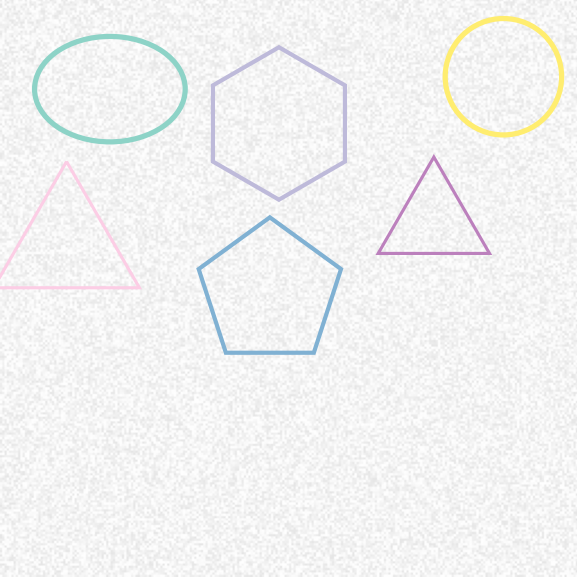[{"shape": "oval", "thickness": 2.5, "radius": 0.65, "center": [0.19, 0.845]}, {"shape": "hexagon", "thickness": 2, "radius": 0.66, "center": [0.483, 0.785]}, {"shape": "pentagon", "thickness": 2, "radius": 0.65, "center": [0.467, 0.493]}, {"shape": "triangle", "thickness": 1.5, "radius": 0.73, "center": [0.115, 0.574]}, {"shape": "triangle", "thickness": 1.5, "radius": 0.56, "center": [0.751, 0.616]}, {"shape": "circle", "thickness": 2.5, "radius": 0.5, "center": [0.872, 0.866]}]